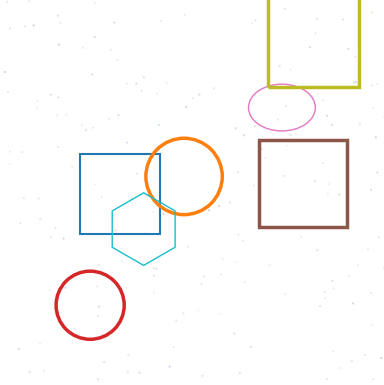[{"shape": "square", "thickness": 1.5, "radius": 0.52, "center": [0.311, 0.495]}, {"shape": "circle", "thickness": 2.5, "radius": 0.5, "center": [0.478, 0.542]}, {"shape": "circle", "thickness": 2.5, "radius": 0.44, "center": [0.234, 0.207]}, {"shape": "square", "thickness": 2.5, "radius": 0.57, "center": [0.787, 0.523]}, {"shape": "oval", "thickness": 1, "radius": 0.43, "center": [0.732, 0.721]}, {"shape": "square", "thickness": 2.5, "radius": 0.59, "center": [0.813, 0.892]}, {"shape": "hexagon", "thickness": 1, "radius": 0.47, "center": [0.373, 0.405]}]